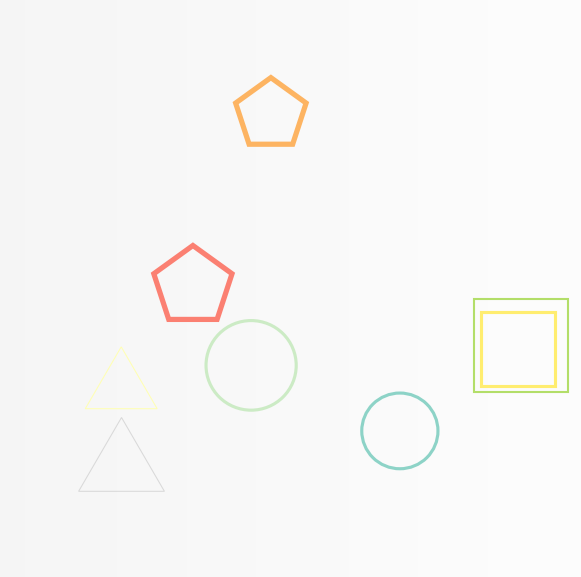[{"shape": "circle", "thickness": 1.5, "radius": 0.33, "center": [0.688, 0.253]}, {"shape": "triangle", "thickness": 0.5, "radius": 0.36, "center": [0.209, 0.327]}, {"shape": "pentagon", "thickness": 2.5, "radius": 0.35, "center": [0.332, 0.503]}, {"shape": "pentagon", "thickness": 2.5, "radius": 0.32, "center": [0.466, 0.801]}, {"shape": "square", "thickness": 1, "radius": 0.4, "center": [0.897, 0.401]}, {"shape": "triangle", "thickness": 0.5, "radius": 0.43, "center": [0.209, 0.191]}, {"shape": "circle", "thickness": 1.5, "radius": 0.39, "center": [0.432, 0.366]}, {"shape": "square", "thickness": 1.5, "radius": 0.32, "center": [0.891, 0.395]}]